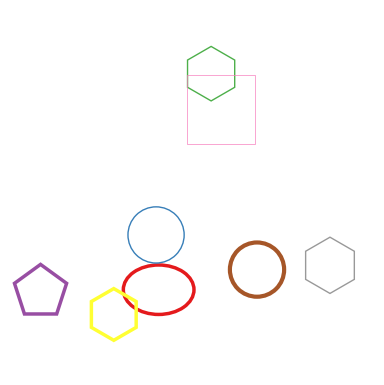[{"shape": "oval", "thickness": 2.5, "radius": 0.46, "center": [0.412, 0.247]}, {"shape": "circle", "thickness": 1, "radius": 0.36, "center": [0.405, 0.39]}, {"shape": "hexagon", "thickness": 1, "radius": 0.35, "center": [0.548, 0.809]}, {"shape": "pentagon", "thickness": 2.5, "radius": 0.36, "center": [0.105, 0.242]}, {"shape": "hexagon", "thickness": 2.5, "radius": 0.34, "center": [0.296, 0.183]}, {"shape": "circle", "thickness": 3, "radius": 0.35, "center": [0.668, 0.3]}, {"shape": "square", "thickness": 0.5, "radius": 0.45, "center": [0.574, 0.715]}, {"shape": "hexagon", "thickness": 1, "radius": 0.37, "center": [0.857, 0.311]}]